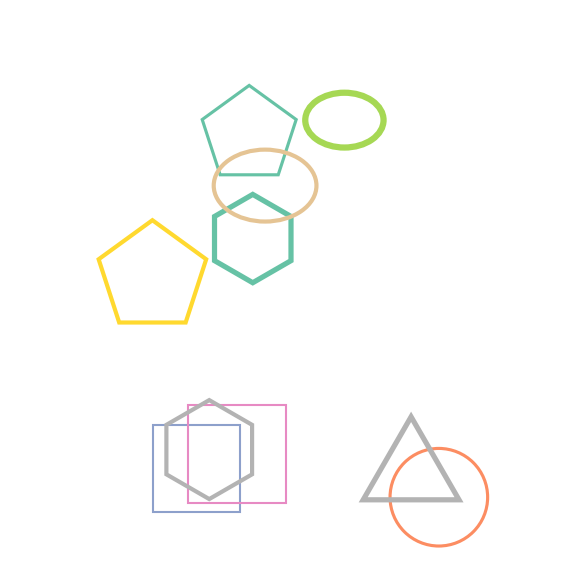[{"shape": "pentagon", "thickness": 1.5, "radius": 0.43, "center": [0.432, 0.766]}, {"shape": "hexagon", "thickness": 2.5, "radius": 0.38, "center": [0.438, 0.586]}, {"shape": "circle", "thickness": 1.5, "radius": 0.42, "center": [0.76, 0.138]}, {"shape": "square", "thickness": 1, "radius": 0.38, "center": [0.34, 0.188]}, {"shape": "square", "thickness": 1, "radius": 0.42, "center": [0.411, 0.212]}, {"shape": "oval", "thickness": 3, "radius": 0.34, "center": [0.596, 0.791]}, {"shape": "pentagon", "thickness": 2, "radius": 0.49, "center": [0.264, 0.52]}, {"shape": "oval", "thickness": 2, "radius": 0.44, "center": [0.459, 0.678]}, {"shape": "triangle", "thickness": 2.5, "radius": 0.48, "center": [0.712, 0.182]}, {"shape": "hexagon", "thickness": 2, "radius": 0.43, "center": [0.362, 0.221]}]